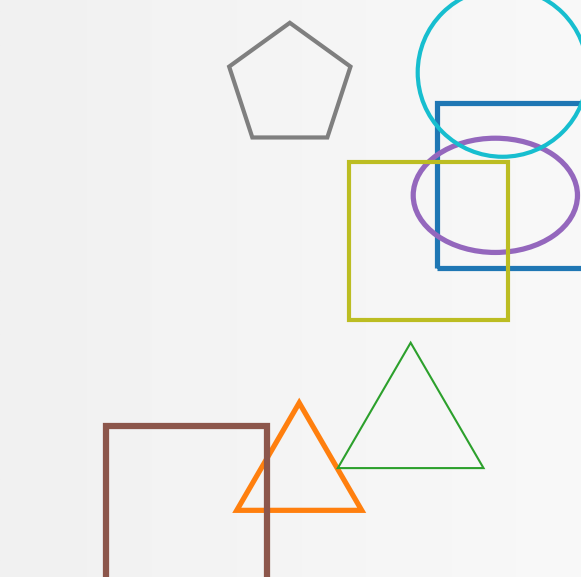[{"shape": "square", "thickness": 2.5, "radius": 0.71, "center": [0.895, 0.678]}, {"shape": "triangle", "thickness": 2.5, "radius": 0.62, "center": [0.515, 0.177]}, {"shape": "triangle", "thickness": 1, "radius": 0.72, "center": [0.707, 0.261]}, {"shape": "oval", "thickness": 2.5, "radius": 0.71, "center": [0.852, 0.661]}, {"shape": "square", "thickness": 3, "radius": 0.69, "center": [0.321, 0.123]}, {"shape": "pentagon", "thickness": 2, "radius": 0.55, "center": [0.499, 0.85]}, {"shape": "square", "thickness": 2, "radius": 0.68, "center": [0.737, 0.581]}, {"shape": "circle", "thickness": 2, "radius": 0.73, "center": [0.865, 0.874]}]